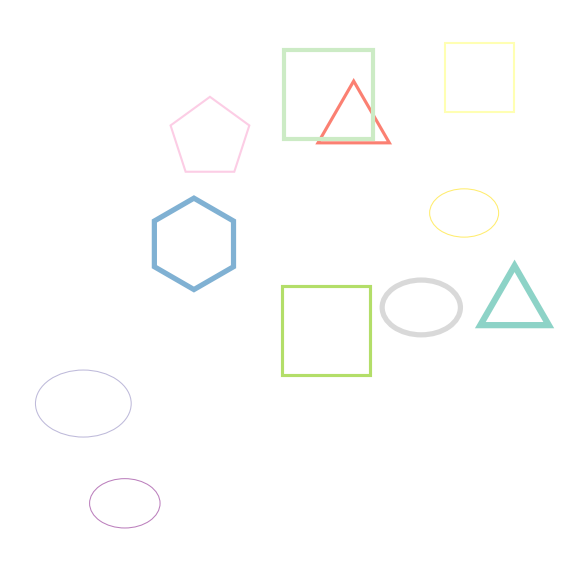[{"shape": "triangle", "thickness": 3, "radius": 0.34, "center": [0.891, 0.47]}, {"shape": "square", "thickness": 1, "radius": 0.3, "center": [0.83, 0.865]}, {"shape": "oval", "thickness": 0.5, "radius": 0.41, "center": [0.144, 0.3]}, {"shape": "triangle", "thickness": 1.5, "radius": 0.36, "center": [0.612, 0.787]}, {"shape": "hexagon", "thickness": 2.5, "radius": 0.4, "center": [0.336, 0.577]}, {"shape": "square", "thickness": 1.5, "radius": 0.38, "center": [0.565, 0.427]}, {"shape": "pentagon", "thickness": 1, "radius": 0.36, "center": [0.364, 0.76]}, {"shape": "oval", "thickness": 2.5, "radius": 0.34, "center": [0.729, 0.467]}, {"shape": "oval", "thickness": 0.5, "radius": 0.31, "center": [0.216, 0.128]}, {"shape": "square", "thickness": 2, "radius": 0.39, "center": [0.569, 0.836]}, {"shape": "oval", "thickness": 0.5, "radius": 0.3, "center": [0.804, 0.63]}]